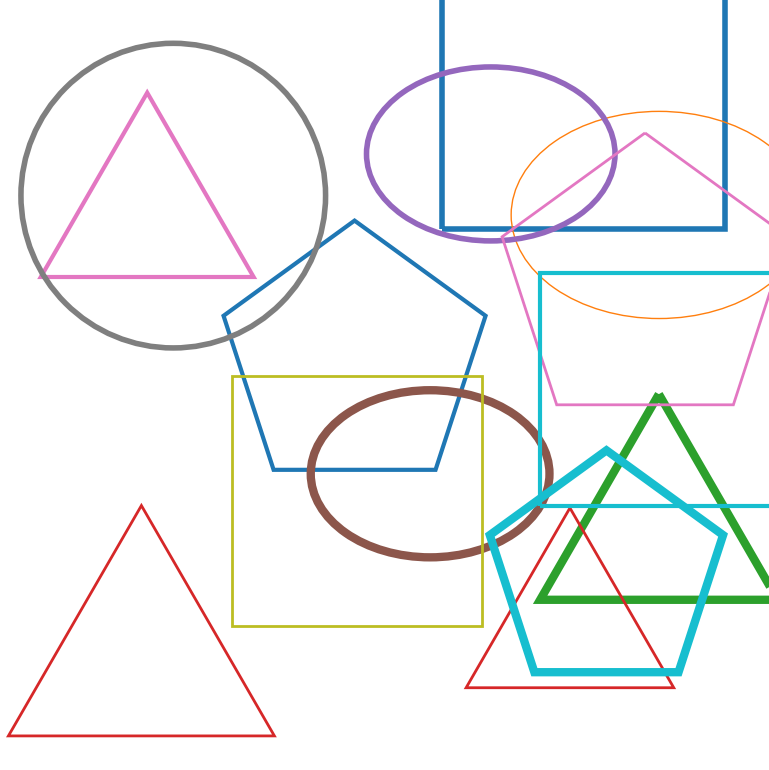[{"shape": "square", "thickness": 2, "radius": 0.92, "center": [0.758, 0.887]}, {"shape": "pentagon", "thickness": 1.5, "radius": 0.89, "center": [0.46, 0.535]}, {"shape": "oval", "thickness": 0.5, "radius": 0.96, "center": [0.856, 0.721]}, {"shape": "triangle", "thickness": 3, "radius": 0.89, "center": [0.856, 0.31]}, {"shape": "triangle", "thickness": 1, "radius": 0.78, "center": [0.74, 0.185]}, {"shape": "triangle", "thickness": 1, "radius": 1.0, "center": [0.184, 0.144]}, {"shape": "oval", "thickness": 2, "radius": 0.81, "center": [0.637, 0.8]}, {"shape": "oval", "thickness": 3, "radius": 0.78, "center": [0.559, 0.385]}, {"shape": "triangle", "thickness": 1.5, "radius": 0.8, "center": [0.191, 0.72]}, {"shape": "pentagon", "thickness": 1, "radius": 0.98, "center": [0.838, 0.632]}, {"shape": "circle", "thickness": 2, "radius": 0.99, "center": [0.225, 0.746]}, {"shape": "square", "thickness": 1, "radius": 0.81, "center": [0.463, 0.349]}, {"shape": "pentagon", "thickness": 3, "radius": 0.8, "center": [0.788, 0.256]}, {"shape": "square", "thickness": 1.5, "radius": 0.76, "center": [0.853, 0.494]}]